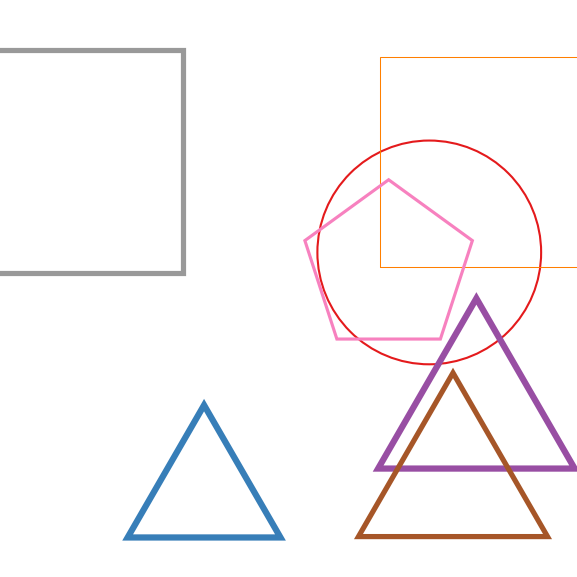[{"shape": "circle", "thickness": 1, "radius": 0.97, "center": [0.743, 0.562]}, {"shape": "triangle", "thickness": 3, "radius": 0.76, "center": [0.353, 0.145]}, {"shape": "triangle", "thickness": 3, "radius": 0.98, "center": [0.825, 0.286]}, {"shape": "square", "thickness": 0.5, "radius": 0.91, "center": [0.84, 0.718]}, {"shape": "triangle", "thickness": 2.5, "radius": 0.94, "center": [0.784, 0.164]}, {"shape": "pentagon", "thickness": 1.5, "radius": 0.76, "center": [0.673, 0.535]}, {"shape": "square", "thickness": 2.5, "radius": 0.97, "center": [0.124, 0.719]}]